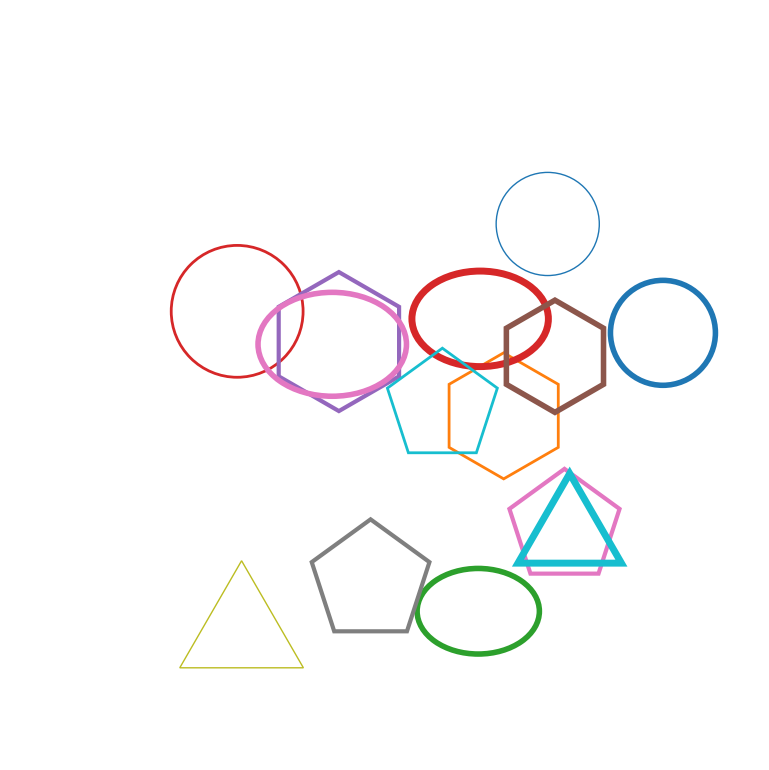[{"shape": "circle", "thickness": 0.5, "radius": 0.33, "center": [0.711, 0.709]}, {"shape": "circle", "thickness": 2, "radius": 0.34, "center": [0.861, 0.568]}, {"shape": "hexagon", "thickness": 1, "radius": 0.41, "center": [0.654, 0.46]}, {"shape": "oval", "thickness": 2, "radius": 0.4, "center": [0.621, 0.206]}, {"shape": "oval", "thickness": 2.5, "radius": 0.44, "center": [0.624, 0.586]}, {"shape": "circle", "thickness": 1, "radius": 0.43, "center": [0.308, 0.596]}, {"shape": "hexagon", "thickness": 1.5, "radius": 0.45, "center": [0.44, 0.556]}, {"shape": "hexagon", "thickness": 2, "radius": 0.36, "center": [0.721, 0.537]}, {"shape": "oval", "thickness": 2, "radius": 0.48, "center": [0.431, 0.553]}, {"shape": "pentagon", "thickness": 1.5, "radius": 0.38, "center": [0.733, 0.316]}, {"shape": "pentagon", "thickness": 1.5, "radius": 0.4, "center": [0.481, 0.245]}, {"shape": "triangle", "thickness": 0.5, "radius": 0.46, "center": [0.314, 0.179]}, {"shape": "pentagon", "thickness": 1, "radius": 0.38, "center": [0.575, 0.473]}, {"shape": "triangle", "thickness": 2.5, "radius": 0.39, "center": [0.74, 0.307]}]